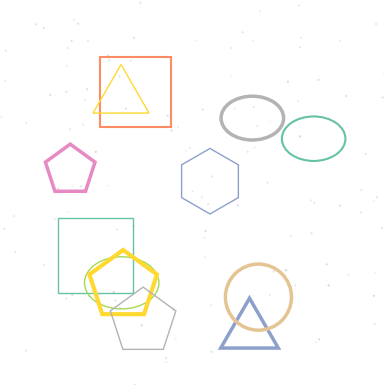[{"shape": "oval", "thickness": 1.5, "radius": 0.41, "center": [0.815, 0.64]}, {"shape": "square", "thickness": 1, "radius": 0.48, "center": [0.248, 0.337]}, {"shape": "square", "thickness": 1.5, "radius": 0.46, "center": [0.352, 0.761]}, {"shape": "triangle", "thickness": 2.5, "radius": 0.43, "center": [0.648, 0.139]}, {"shape": "hexagon", "thickness": 1, "radius": 0.43, "center": [0.545, 0.529]}, {"shape": "pentagon", "thickness": 2.5, "radius": 0.34, "center": [0.182, 0.558]}, {"shape": "oval", "thickness": 1, "radius": 0.48, "center": [0.316, 0.265]}, {"shape": "triangle", "thickness": 1, "radius": 0.42, "center": [0.314, 0.748]}, {"shape": "pentagon", "thickness": 3, "radius": 0.46, "center": [0.32, 0.259]}, {"shape": "circle", "thickness": 2.5, "radius": 0.43, "center": [0.671, 0.228]}, {"shape": "oval", "thickness": 2.5, "radius": 0.41, "center": [0.655, 0.693]}, {"shape": "pentagon", "thickness": 1, "radius": 0.45, "center": [0.372, 0.165]}]